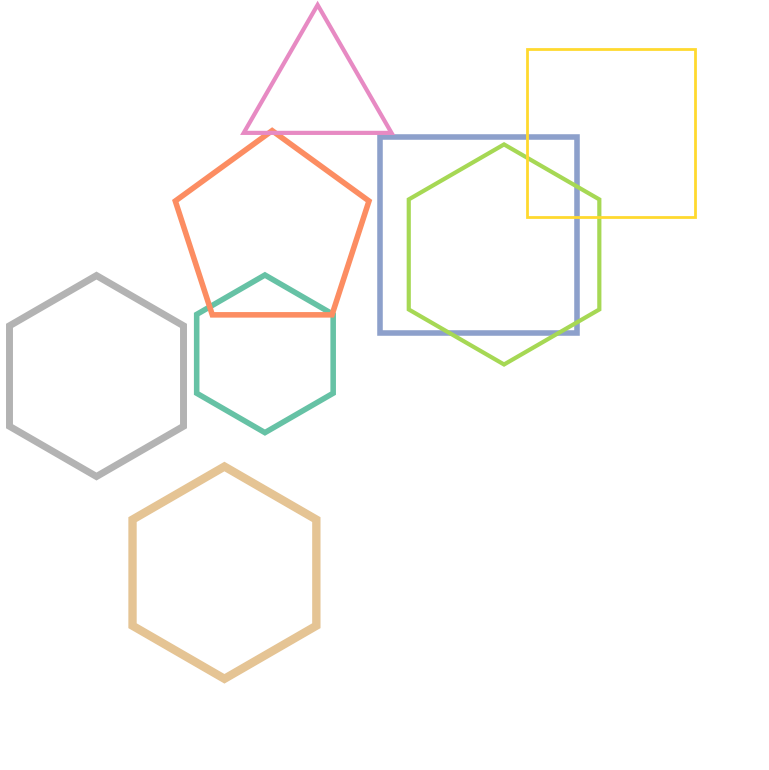[{"shape": "hexagon", "thickness": 2, "radius": 0.51, "center": [0.344, 0.54]}, {"shape": "pentagon", "thickness": 2, "radius": 0.66, "center": [0.353, 0.698]}, {"shape": "square", "thickness": 2, "radius": 0.64, "center": [0.621, 0.695]}, {"shape": "triangle", "thickness": 1.5, "radius": 0.55, "center": [0.412, 0.883]}, {"shape": "hexagon", "thickness": 1.5, "radius": 0.71, "center": [0.655, 0.67]}, {"shape": "square", "thickness": 1, "radius": 0.55, "center": [0.793, 0.827]}, {"shape": "hexagon", "thickness": 3, "radius": 0.69, "center": [0.291, 0.256]}, {"shape": "hexagon", "thickness": 2.5, "radius": 0.65, "center": [0.125, 0.512]}]